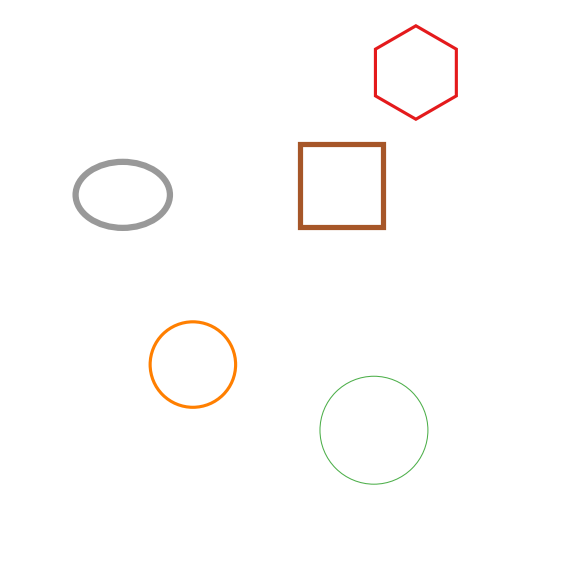[{"shape": "hexagon", "thickness": 1.5, "radius": 0.4, "center": [0.72, 0.874]}, {"shape": "circle", "thickness": 0.5, "radius": 0.47, "center": [0.648, 0.254]}, {"shape": "circle", "thickness": 1.5, "radius": 0.37, "center": [0.334, 0.368]}, {"shape": "square", "thickness": 2.5, "radius": 0.36, "center": [0.591, 0.678]}, {"shape": "oval", "thickness": 3, "radius": 0.41, "center": [0.213, 0.662]}]